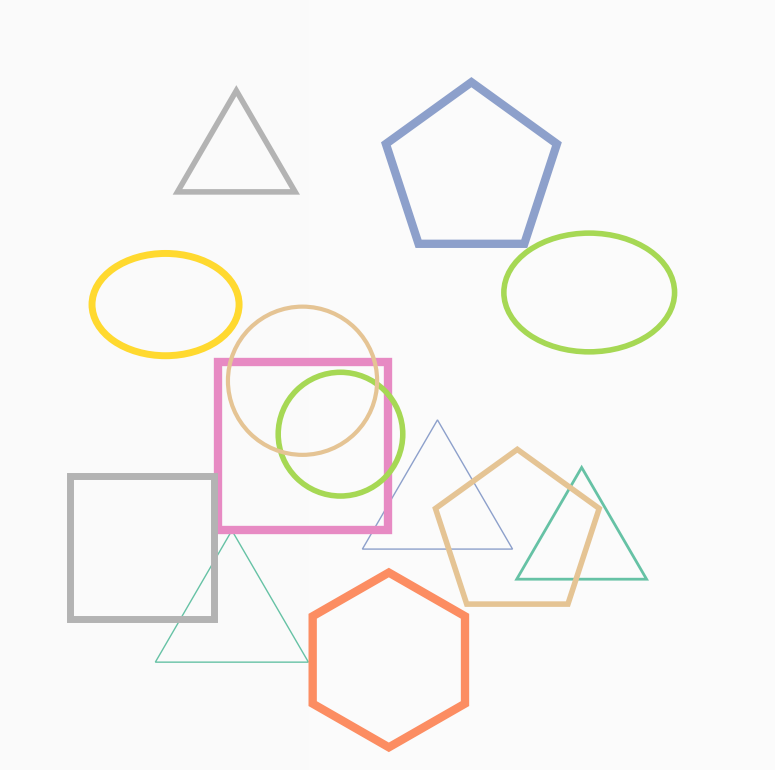[{"shape": "triangle", "thickness": 0.5, "radius": 0.57, "center": [0.299, 0.197]}, {"shape": "triangle", "thickness": 1, "radius": 0.48, "center": [0.751, 0.296]}, {"shape": "hexagon", "thickness": 3, "radius": 0.57, "center": [0.502, 0.143]}, {"shape": "triangle", "thickness": 0.5, "radius": 0.56, "center": [0.564, 0.343]}, {"shape": "pentagon", "thickness": 3, "radius": 0.58, "center": [0.608, 0.777]}, {"shape": "square", "thickness": 3, "radius": 0.55, "center": [0.391, 0.421]}, {"shape": "oval", "thickness": 2, "radius": 0.55, "center": [0.76, 0.62]}, {"shape": "circle", "thickness": 2, "radius": 0.4, "center": [0.439, 0.436]}, {"shape": "oval", "thickness": 2.5, "radius": 0.47, "center": [0.214, 0.604]}, {"shape": "pentagon", "thickness": 2, "radius": 0.56, "center": [0.668, 0.305]}, {"shape": "circle", "thickness": 1.5, "radius": 0.48, "center": [0.39, 0.506]}, {"shape": "triangle", "thickness": 2, "radius": 0.44, "center": [0.305, 0.795]}, {"shape": "square", "thickness": 2.5, "radius": 0.47, "center": [0.183, 0.289]}]